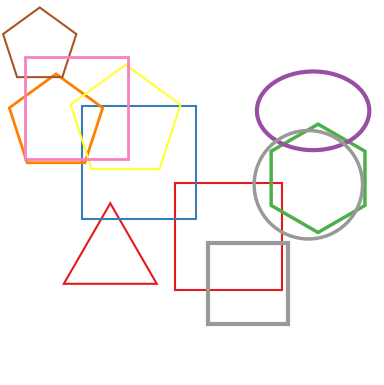[{"shape": "square", "thickness": 1.5, "radius": 0.69, "center": [0.595, 0.385]}, {"shape": "triangle", "thickness": 1.5, "radius": 0.7, "center": [0.286, 0.333]}, {"shape": "square", "thickness": 1.5, "radius": 0.74, "center": [0.362, 0.578]}, {"shape": "hexagon", "thickness": 2.5, "radius": 0.7, "center": [0.826, 0.537]}, {"shape": "oval", "thickness": 3, "radius": 0.73, "center": [0.813, 0.712]}, {"shape": "pentagon", "thickness": 2, "radius": 0.64, "center": [0.145, 0.681]}, {"shape": "pentagon", "thickness": 1.5, "radius": 0.75, "center": [0.326, 0.682]}, {"shape": "pentagon", "thickness": 1.5, "radius": 0.5, "center": [0.103, 0.881]}, {"shape": "square", "thickness": 2, "radius": 0.67, "center": [0.199, 0.719]}, {"shape": "circle", "thickness": 2.5, "radius": 0.7, "center": [0.801, 0.52]}, {"shape": "square", "thickness": 3, "radius": 0.52, "center": [0.645, 0.263]}]